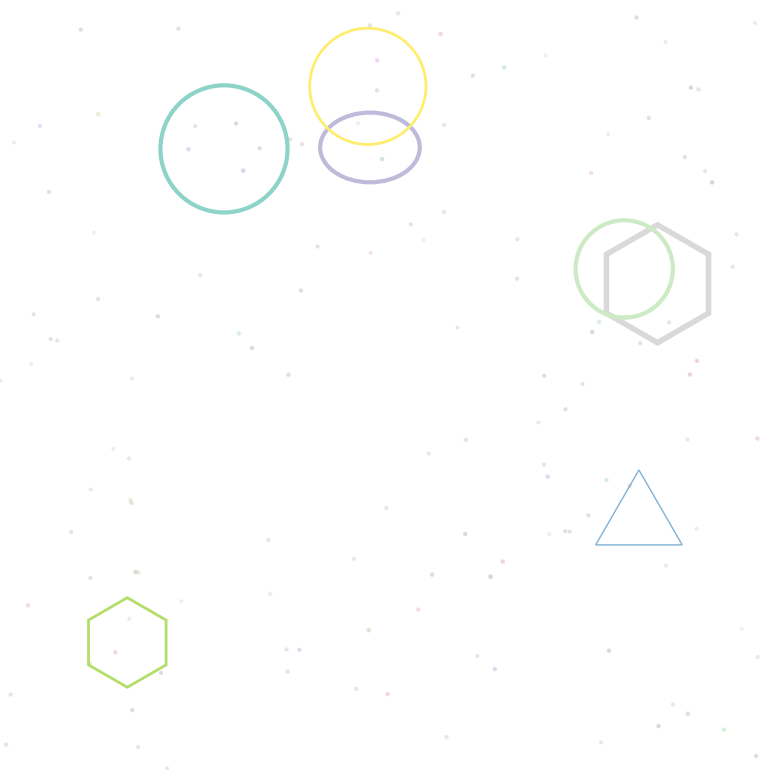[{"shape": "circle", "thickness": 1.5, "radius": 0.41, "center": [0.291, 0.807]}, {"shape": "oval", "thickness": 1.5, "radius": 0.32, "center": [0.48, 0.808]}, {"shape": "triangle", "thickness": 0.5, "radius": 0.32, "center": [0.83, 0.325]}, {"shape": "hexagon", "thickness": 1, "radius": 0.29, "center": [0.165, 0.166]}, {"shape": "hexagon", "thickness": 2, "radius": 0.38, "center": [0.854, 0.631]}, {"shape": "circle", "thickness": 1.5, "radius": 0.32, "center": [0.811, 0.651]}, {"shape": "circle", "thickness": 1, "radius": 0.38, "center": [0.478, 0.888]}]